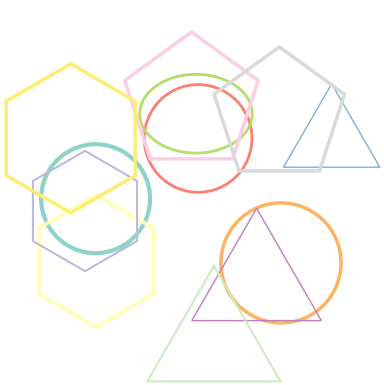[{"shape": "circle", "thickness": 3, "radius": 0.71, "center": [0.248, 0.484]}, {"shape": "hexagon", "thickness": 2.5, "radius": 0.86, "center": [0.25, 0.322]}, {"shape": "hexagon", "thickness": 1.5, "radius": 0.78, "center": [0.221, 0.452]}, {"shape": "circle", "thickness": 2, "radius": 0.7, "center": [0.515, 0.64]}, {"shape": "triangle", "thickness": 1, "radius": 0.72, "center": [0.862, 0.638]}, {"shape": "circle", "thickness": 2.5, "radius": 0.78, "center": [0.73, 0.317]}, {"shape": "oval", "thickness": 2, "radius": 0.73, "center": [0.509, 0.705]}, {"shape": "pentagon", "thickness": 2.5, "radius": 0.91, "center": [0.497, 0.735]}, {"shape": "pentagon", "thickness": 2.5, "radius": 0.89, "center": [0.725, 0.7]}, {"shape": "triangle", "thickness": 1, "radius": 0.97, "center": [0.666, 0.264]}, {"shape": "triangle", "thickness": 1.5, "radius": 1.0, "center": [0.556, 0.109]}, {"shape": "hexagon", "thickness": 2.5, "radius": 0.97, "center": [0.184, 0.641]}]